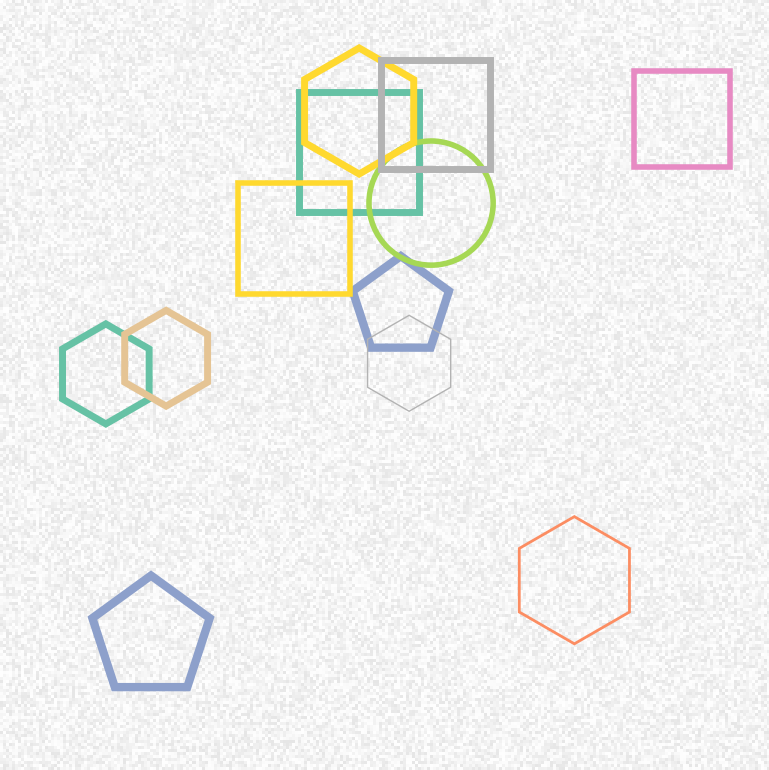[{"shape": "hexagon", "thickness": 2.5, "radius": 0.32, "center": [0.137, 0.514]}, {"shape": "square", "thickness": 2.5, "radius": 0.39, "center": [0.467, 0.803]}, {"shape": "hexagon", "thickness": 1, "radius": 0.41, "center": [0.746, 0.246]}, {"shape": "pentagon", "thickness": 3, "radius": 0.33, "center": [0.521, 0.602]}, {"shape": "pentagon", "thickness": 3, "radius": 0.4, "center": [0.196, 0.172]}, {"shape": "square", "thickness": 2, "radius": 0.31, "center": [0.886, 0.845]}, {"shape": "circle", "thickness": 2, "radius": 0.4, "center": [0.56, 0.736]}, {"shape": "square", "thickness": 2, "radius": 0.36, "center": [0.382, 0.69]}, {"shape": "hexagon", "thickness": 2.5, "radius": 0.41, "center": [0.466, 0.856]}, {"shape": "hexagon", "thickness": 2.5, "radius": 0.31, "center": [0.216, 0.535]}, {"shape": "square", "thickness": 2.5, "radius": 0.36, "center": [0.565, 0.851]}, {"shape": "hexagon", "thickness": 0.5, "radius": 0.31, "center": [0.531, 0.528]}]